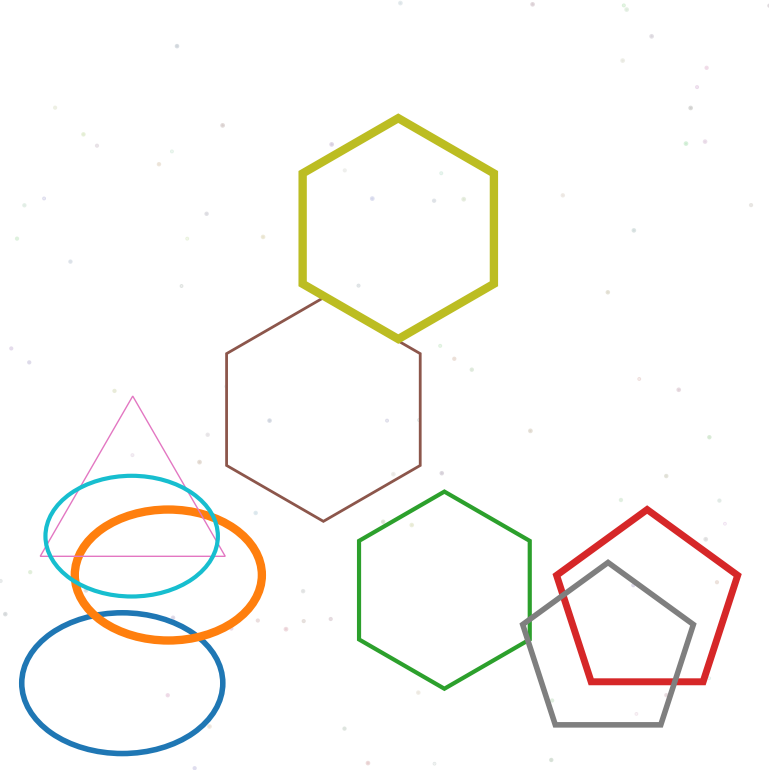[{"shape": "oval", "thickness": 2, "radius": 0.65, "center": [0.159, 0.113]}, {"shape": "oval", "thickness": 3, "radius": 0.61, "center": [0.219, 0.253]}, {"shape": "hexagon", "thickness": 1.5, "radius": 0.64, "center": [0.577, 0.234]}, {"shape": "pentagon", "thickness": 2.5, "radius": 0.62, "center": [0.84, 0.215]}, {"shape": "hexagon", "thickness": 1, "radius": 0.73, "center": [0.42, 0.468]}, {"shape": "triangle", "thickness": 0.5, "radius": 0.69, "center": [0.172, 0.347]}, {"shape": "pentagon", "thickness": 2, "radius": 0.58, "center": [0.79, 0.153]}, {"shape": "hexagon", "thickness": 3, "radius": 0.72, "center": [0.517, 0.703]}, {"shape": "oval", "thickness": 1.5, "radius": 0.56, "center": [0.171, 0.304]}]